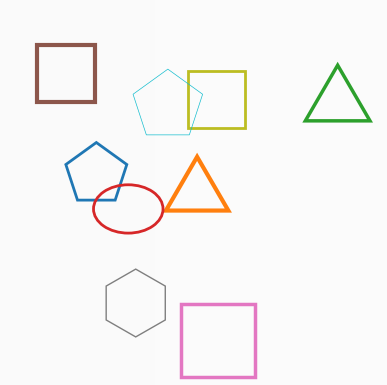[{"shape": "pentagon", "thickness": 2, "radius": 0.41, "center": [0.249, 0.547]}, {"shape": "triangle", "thickness": 3, "radius": 0.47, "center": [0.509, 0.5]}, {"shape": "triangle", "thickness": 2.5, "radius": 0.48, "center": [0.871, 0.734]}, {"shape": "oval", "thickness": 2, "radius": 0.45, "center": [0.331, 0.457]}, {"shape": "square", "thickness": 3, "radius": 0.37, "center": [0.17, 0.809]}, {"shape": "square", "thickness": 2.5, "radius": 0.47, "center": [0.562, 0.116]}, {"shape": "hexagon", "thickness": 1, "radius": 0.44, "center": [0.35, 0.213]}, {"shape": "square", "thickness": 2, "radius": 0.37, "center": [0.558, 0.742]}, {"shape": "pentagon", "thickness": 0.5, "radius": 0.47, "center": [0.433, 0.726]}]